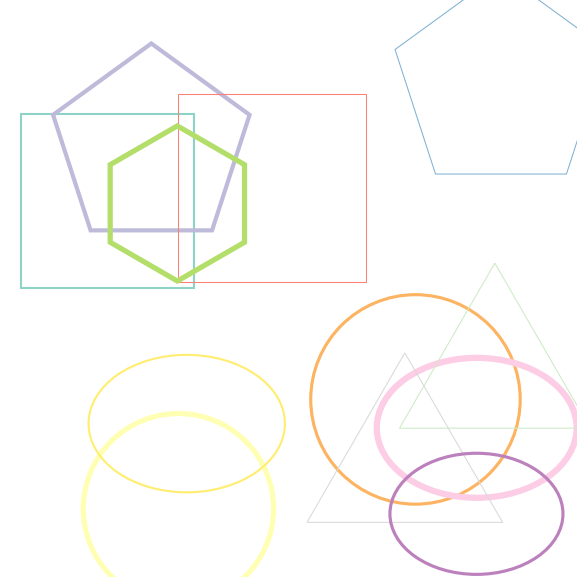[{"shape": "square", "thickness": 1, "radius": 0.75, "center": [0.186, 0.651]}, {"shape": "circle", "thickness": 2.5, "radius": 0.82, "center": [0.309, 0.118]}, {"shape": "pentagon", "thickness": 2, "radius": 0.89, "center": [0.262, 0.745]}, {"shape": "square", "thickness": 0.5, "radius": 0.82, "center": [0.471, 0.674]}, {"shape": "pentagon", "thickness": 0.5, "radius": 0.96, "center": [0.867, 0.854]}, {"shape": "circle", "thickness": 1.5, "radius": 0.91, "center": [0.719, 0.308]}, {"shape": "hexagon", "thickness": 2.5, "radius": 0.67, "center": [0.307, 0.647]}, {"shape": "oval", "thickness": 3, "radius": 0.87, "center": [0.825, 0.258]}, {"shape": "triangle", "thickness": 0.5, "radius": 0.98, "center": [0.701, 0.192]}, {"shape": "oval", "thickness": 1.5, "radius": 0.75, "center": [0.825, 0.109]}, {"shape": "triangle", "thickness": 0.5, "radius": 0.95, "center": [0.857, 0.353]}, {"shape": "oval", "thickness": 1, "radius": 0.85, "center": [0.323, 0.266]}]